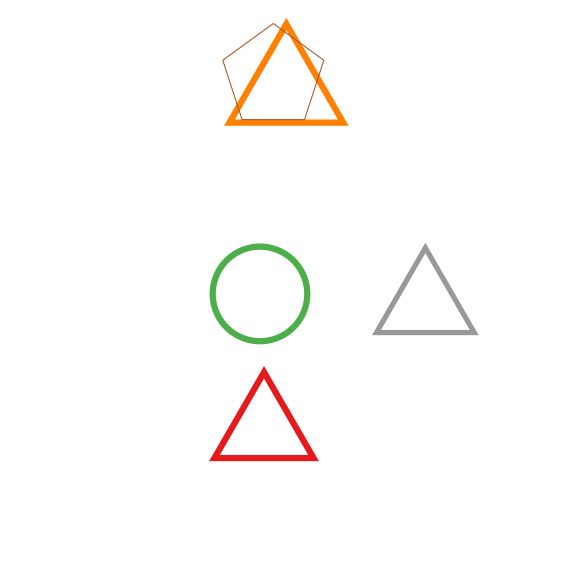[{"shape": "triangle", "thickness": 3, "radius": 0.5, "center": [0.457, 0.256]}, {"shape": "circle", "thickness": 3, "radius": 0.41, "center": [0.45, 0.49]}, {"shape": "triangle", "thickness": 3, "radius": 0.57, "center": [0.496, 0.844]}, {"shape": "pentagon", "thickness": 0.5, "radius": 0.46, "center": [0.473, 0.866]}, {"shape": "triangle", "thickness": 2.5, "radius": 0.49, "center": [0.737, 0.472]}]